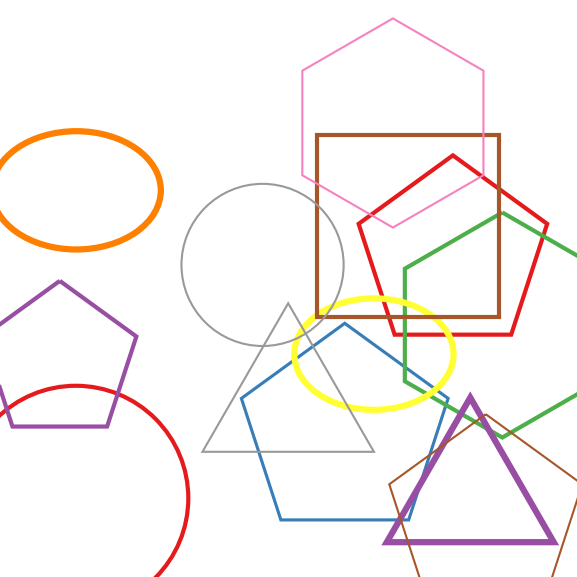[{"shape": "pentagon", "thickness": 2, "radius": 0.86, "center": [0.784, 0.558]}, {"shape": "circle", "thickness": 2, "radius": 0.97, "center": [0.131, 0.136]}, {"shape": "pentagon", "thickness": 1.5, "radius": 0.94, "center": [0.597, 0.251]}, {"shape": "hexagon", "thickness": 2, "radius": 0.97, "center": [0.87, 0.436]}, {"shape": "pentagon", "thickness": 2, "radius": 0.7, "center": [0.104, 0.373]}, {"shape": "triangle", "thickness": 3, "radius": 0.83, "center": [0.814, 0.144]}, {"shape": "oval", "thickness": 3, "radius": 0.73, "center": [0.132, 0.67]}, {"shape": "oval", "thickness": 3, "radius": 0.69, "center": [0.647, 0.386]}, {"shape": "pentagon", "thickness": 1, "radius": 0.88, "center": [0.841, 0.106]}, {"shape": "square", "thickness": 2, "radius": 0.79, "center": [0.707, 0.608]}, {"shape": "hexagon", "thickness": 1, "radius": 0.91, "center": [0.68, 0.786]}, {"shape": "triangle", "thickness": 1, "radius": 0.86, "center": [0.499, 0.303]}, {"shape": "circle", "thickness": 1, "radius": 0.7, "center": [0.455, 0.54]}]